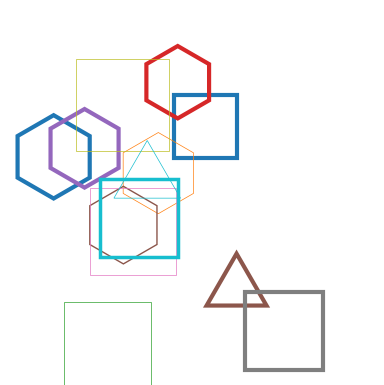[{"shape": "hexagon", "thickness": 3, "radius": 0.54, "center": [0.139, 0.593]}, {"shape": "square", "thickness": 3, "radius": 0.41, "center": [0.534, 0.672]}, {"shape": "hexagon", "thickness": 0.5, "radius": 0.53, "center": [0.411, 0.55]}, {"shape": "square", "thickness": 0.5, "radius": 0.56, "center": [0.28, 0.102]}, {"shape": "hexagon", "thickness": 3, "radius": 0.47, "center": [0.462, 0.786]}, {"shape": "hexagon", "thickness": 3, "radius": 0.51, "center": [0.22, 0.615]}, {"shape": "triangle", "thickness": 3, "radius": 0.45, "center": [0.614, 0.251]}, {"shape": "hexagon", "thickness": 1, "radius": 0.5, "center": [0.32, 0.415]}, {"shape": "square", "thickness": 0.5, "radius": 0.56, "center": [0.346, 0.399]}, {"shape": "square", "thickness": 3, "radius": 0.5, "center": [0.737, 0.141]}, {"shape": "square", "thickness": 0.5, "radius": 0.6, "center": [0.318, 0.727]}, {"shape": "square", "thickness": 2.5, "radius": 0.51, "center": [0.36, 0.434]}, {"shape": "triangle", "thickness": 0.5, "radius": 0.5, "center": [0.382, 0.535]}]